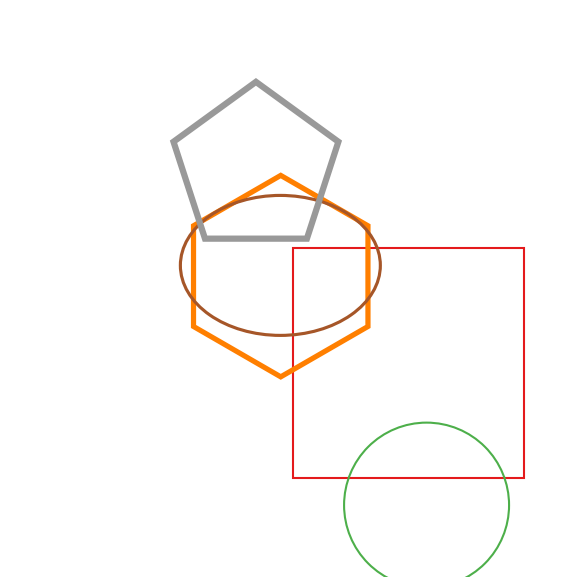[{"shape": "square", "thickness": 1, "radius": 1.0, "center": [0.707, 0.37]}, {"shape": "circle", "thickness": 1, "radius": 0.71, "center": [0.739, 0.124]}, {"shape": "hexagon", "thickness": 2.5, "radius": 0.87, "center": [0.486, 0.521]}, {"shape": "oval", "thickness": 1.5, "radius": 0.87, "center": [0.485, 0.54]}, {"shape": "pentagon", "thickness": 3, "radius": 0.75, "center": [0.443, 0.707]}]